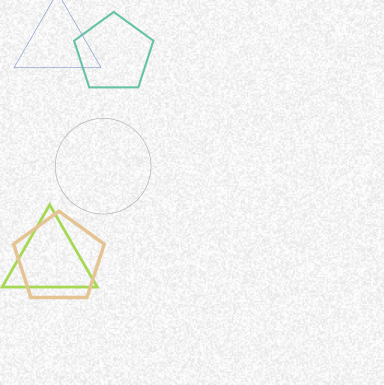[{"shape": "pentagon", "thickness": 1.5, "radius": 0.54, "center": [0.295, 0.861]}, {"shape": "triangle", "thickness": 0.5, "radius": 0.65, "center": [0.149, 0.889]}, {"shape": "triangle", "thickness": 2, "radius": 0.71, "center": [0.129, 0.326]}, {"shape": "pentagon", "thickness": 2.5, "radius": 0.62, "center": [0.153, 0.328]}, {"shape": "circle", "thickness": 0.5, "radius": 0.62, "center": [0.268, 0.568]}]